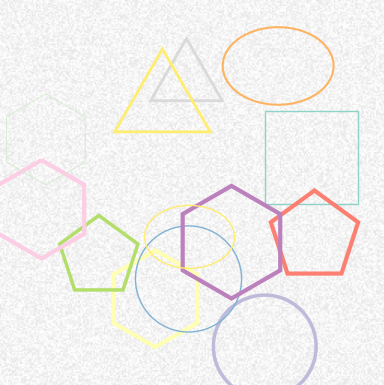[{"shape": "square", "thickness": 1, "radius": 0.6, "center": [0.809, 0.591]}, {"shape": "hexagon", "thickness": 3, "radius": 0.63, "center": [0.403, 0.224]}, {"shape": "circle", "thickness": 2.5, "radius": 0.67, "center": [0.688, 0.1]}, {"shape": "pentagon", "thickness": 3, "radius": 0.6, "center": [0.817, 0.386]}, {"shape": "circle", "thickness": 1, "radius": 0.69, "center": [0.49, 0.275]}, {"shape": "oval", "thickness": 1.5, "radius": 0.72, "center": [0.722, 0.829]}, {"shape": "pentagon", "thickness": 2.5, "radius": 0.53, "center": [0.257, 0.333]}, {"shape": "hexagon", "thickness": 3, "radius": 0.64, "center": [0.108, 0.456]}, {"shape": "triangle", "thickness": 2, "radius": 0.54, "center": [0.484, 0.792]}, {"shape": "hexagon", "thickness": 3, "radius": 0.73, "center": [0.601, 0.371]}, {"shape": "hexagon", "thickness": 0.5, "radius": 0.59, "center": [0.119, 0.638]}, {"shape": "oval", "thickness": 1, "radius": 0.58, "center": [0.492, 0.385]}, {"shape": "triangle", "thickness": 2, "radius": 0.72, "center": [0.422, 0.729]}]